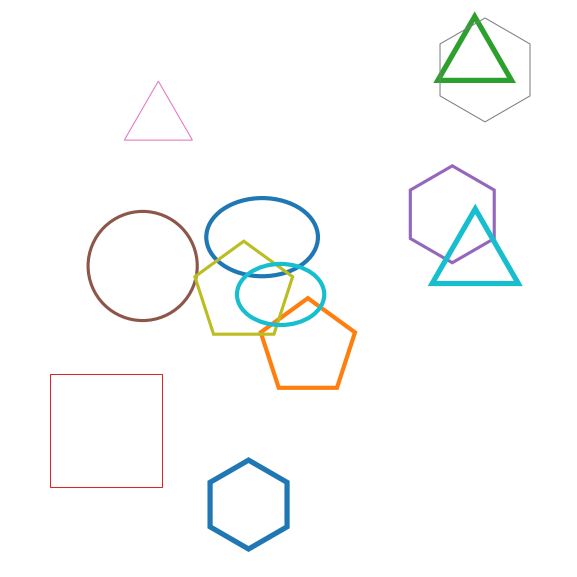[{"shape": "hexagon", "thickness": 2.5, "radius": 0.38, "center": [0.43, 0.125]}, {"shape": "oval", "thickness": 2, "radius": 0.48, "center": [0.454, 0.588]}, {"shape": "pentagon", "thickness": 2, "radius": 0.43, "center": [0.533, 0.397]}, {"shape": "triangle", "thickness": 2.5, "radius": 0.37, "center": [0.822, 0.897]}, {"shape": "square", "thickness": 0.5, "radius": 0.49, "center": [0.183, 0.254]}, {"shape": "hexagon", "thickness": 1.5, "radius": 0.42, "center": [0.783, 0.628]}, {"shape": "circle", "thickness": 1.5, "radius": 0.47, "center": [0.247, 0.539]}, {"shape": "triangle", "thickness": 0.5, "radius": 0.34, "center": [0.274, 0.791]}, {"shape": "hexagon", "thickness": 0.5, "radius": 0.45, "center": [0.84, 0.878]}, {"shape": "pentagon", "thickness": 1.5, "radius": 0.45, "center": [0.422, 0.492]}, {"shape": "oval", "thickness": 2, "radius": 0.38, "center": [0.486, 0.489]}, {"shape": "triangle", "thickness": 2.5, "radius": 0.43, "center": [0.823, 0.551]}]